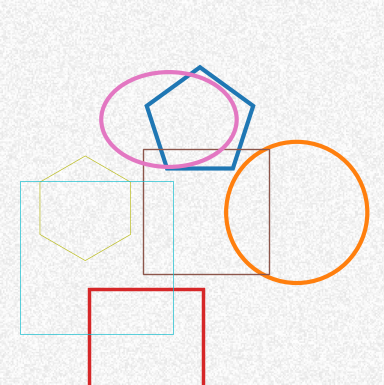[{"shape": "pentagon", "thickness": 3, "radius": 0.73, "center": [0.519, 0.68]}, {"shape": "circle", "thickness": 3, "radius": 0.92, "center": [0.771, 0.448]}, {"shape": "square", "thickness": 2.5, "radius": 0.74, "center": [0.379, 0.101]}, {"shape": "square", "thickness": 1, "radius": 0.81, "center": [0.535, 0.45]}, {"shape": "oval", "thickness": 3, "radius": 0.88, "center": [0.439, 0.69]}, {"shape": "hexagon", "thickness": 0.5, "radius": 0.68, "center": [0.221, 0.459]}, {"shape": "square", "thickness": 0.5, "radius": 0.99, "center": [0.25, 0.331]}]